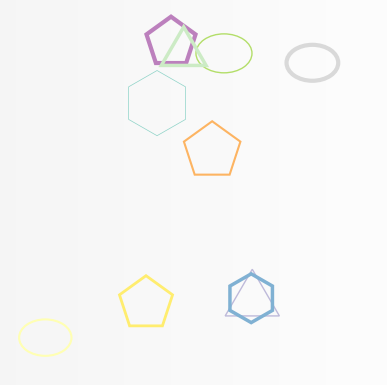[{"shape": "hexagon", "thickness": 0.5, "radius": 0.42, "center": [0.405, 0.732]}, {"shape": "oval", "thickness": 1.5, "radius": 0.34, "center": [0.117, 0.123]}, {"shape": "triangle", "thickness": 1, "radius": 0.4, "center": [0.651, 0.22]}, {"shape": "hexagon", "thickness": 2.5, "radius": 0.32, "center": [0.648, 0.225]}, {"shape": "pentagon", "thickness": 1.5, "radius": 0.38, "center": [0.548, 0.608]}, {"shape": "oval", "thickness": 1, "radius": 0.36, "center": [0.578, 0.861]}, {"shape": "oval", "thickness": 3, "radius": 0.33, "center": [0.806, 0.837]}, {"shape": "pentagon", "thickness": 3, "radius": 0.33, "center": [0.441, 0.89]}, {"shape": "triangle", "thickness": 2.5, "radius": 0.33, "center": [0.474, 0.863]}, {"shape": "pentagon", "thickness": 2, "radius": 0.36, "center": [0.377, 0.212]}]